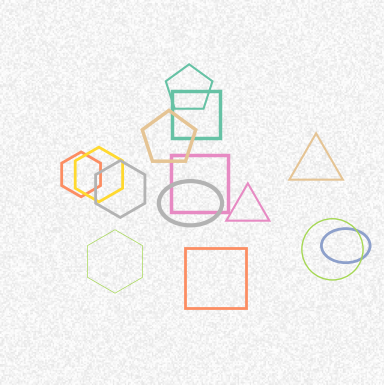[{"shape": "pentagon", "thickness": 1.5, "radius": 0.32, "center": [0.491, 0.769]}, {"shape": "square", "thickness": 2.5, "radius": 0.31, "center": [0.509, 0.704]}, {"shape": "square", "thickness": 2, "radius": 0.4, "center": [0.56, 0.278]}, {"shape": "hexagon", "thickness": 2, "radius": 0.29, "center": [0.211, 0.547]}, {"shape": "oval", "thickness": 2, "radius": 0.32, "center": [0.898, 0.362]}, {"shape": "square", "thickness": 2.5, "radius": 0.37, "center": [0.519, 0.523]}, {"shape": "triangle", "thickness": 1.5, "radius": 0.32, "center": [0.644, 0.459]}, {"shape": "circle", "thickness": 1, "radius": 0.4, "center": [0.864, 0.352]}, {"shape": "hexagon", "thickness": 0.5, "radius": 0.41, "center": [0.299, 0.321]}, {"shape": "hexagon", "thickness": 2, "radius": 0.36, "center": [0.257, 0.547]}, {"shape": "pentagon", "thickness": 2.5, "radius": 0.37, "center": [0.439, 0.64]}, {"shape": "triangle", "thickness": 1.5, "radius": 0.4, "center": [0.821, 0.573]}, {"shape": "hexagon", "thickness": 2, "radius": 0.37, "center": [0.312, 0.509]}, {"shape": "oval", "thickness": 3, "radius": 0.41, "center": [0.495, 0.472]}]